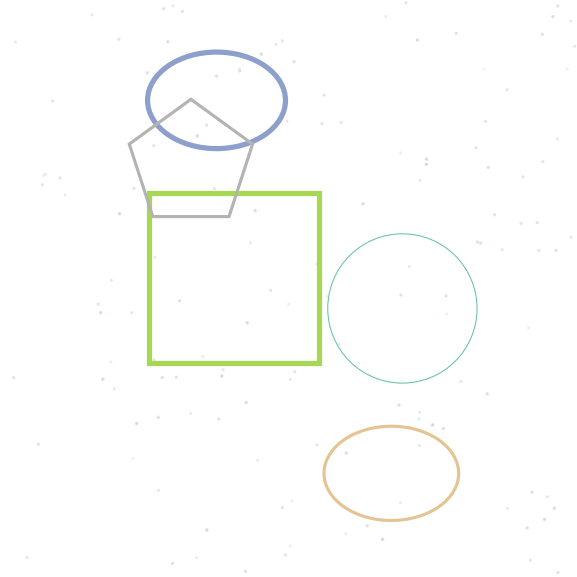[{"shape": "circle", "thickness": 0.5, "radius": 0.65, "center": [0.697, 0.465]}, {"shape": "oval", "thickness": 2.5, "radius": 0.6, "center": [0.375, 0.825]}, {"shape": "square", "thickness": 2.5, "radius": 0.74, "center": [0.405, 0.518]}, {"shape": "oval", "thickness": 1.5, "radius": 0.58, "center": [0.678, 0.179]}, {"shape": "pentagon", "thickness": 1.5, "radius": 0.56, "center": [0.331, 0.715]}]